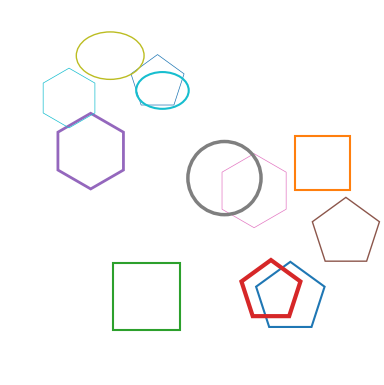[{"shape": "pentagon", "thickness": 1.5, "radius": 0.47, "center": [0.754, 0.226]}, {"shape": "pentagon", "thickness": 0.5, "radius": 0.36, "center": [0.409, 0.786]}, {"shape": "square", "thickness": 1.5, "radius": 0.35, "center": [0.837, 0.578]}, {"shape": "square", "thickness": 1.5, "radius": 0.44, "center": [0.381, 0.23]}, {"shape": "pentagon", "thickness": 3, "radius": 0.4, "center": [0.704, 0.244]}, {"shape": "hexagon", "thickness": 2, "radius": 0.49, "center": [0.236, 0.608]}, {"shape": "pentagon", "thickness": 1, "radius": 0.46, "center": [0.898, 0.396]}, {"shape": "hexagon", "thickness": 0.5, "radius": 0.48, "center": [0.66, 0.505]}, {"shape": "circle", "thickness": 2.5, "radius": 0.48, "center": [0.583, 0.537]}, {"shape": "oval", "thickness": 1, "radius": 0.44, "center": [0.286, 0.855]}, {"shape": "hexagon", "thickness": 0.5, "radius": 0.39, "center": [0.179, 0.745]}, {"shape": "oval", "thickness": 1.5, "radius": 0.34, "center": [0.422, 0.765]}]